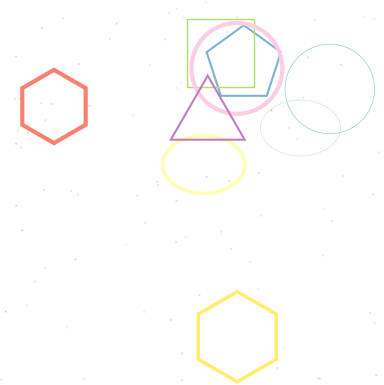[{"shape": "circle", "thickness": 0.5, "radius": 0.58, "center": [0.857, 0.769]}, {"shape": "oval", "thickness": 2.5, "radius": 0.53, "center": [0.529, 0.573]}, {"shape": "hexagon", "thickness": 3, "radius": 0.48, "center": [0.14, 0.723]}, {"shape": "pentagon", "thickness": 1.5, "radius": 0.51, "center": [0.633, 0.833]}, {"shape": "square", "thickness": 1, "radius": 0.44, "center": [0.573, 0.862]}, {"shape": "circle", "thickness": 3, "radius": 0.59, "center": [0.615, 0.822]}, {"shape": "triangle", "thickness": 1.5, "radius": 0.55, "center": [0.54, 0.693]}, {"shape": "oval", "thickness": 0.5, "radius": 0.52, "center": [0.78, 0.667]}, {"shape": "hexagon", "thickness": 2.5, "radius": 0.59, "center": [0.616, 0.125]}]